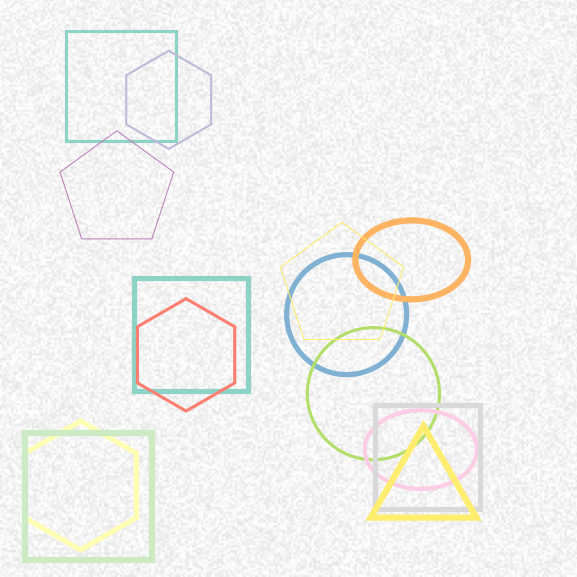[{"shape": "square", "thickness": 1.5, "radius": 0.48, "center": [0.209, 0.85]}, {"shape": "square", "thickness": 2.5, "radius": 0.49, "center": [0.331, 0.42]}, {"shape": "hexagon", "thickness": 2.5, "radius": 0.56, "center": [0.14, 0.158]}, {"shape": "hexagon", "thickness": 1, "radius": 0.42, "center": [0.292, 0.826]}, {"shape": "hexagon", "thickness": 1.5, "radius": 0.49, "center": [0.322, 0.385]}, {"shape": "circle", "thickness": 2.5, "radius": 0.52, "center": [0.6, 0.454]}, {"shape": "oval", "thickness": 3, "radius": 0.49, "center": [0.713, 0.549]}, {"shape": "circle", "thickness": 1.5, "radius": 0.57, "center": [0.647, 0.317]}, {"shape": "oval", "thickness": 2, "radius": 0.49, "center": [0.729, 0.221]}, {"shape": "square", "thickness": 2.5, "radius": 0.45, "center": [0.74, 0.208]}, {"shape": "pentagon", "thickness": 0.5, "radius": 0.52, "center": [0.202, 0.669]}, {"shape": "square", "thickness": 3, "radius": 0.55, "center": [0.154, 0.139]}, {"shape": "pentagon", "thickness": 0.5, "radius": 0.56, "center": [0.592, 0.502]}, {"shape": "triangle", "thickness": 3, "radius": 0.53, "center": [0.733, 0.156]}]